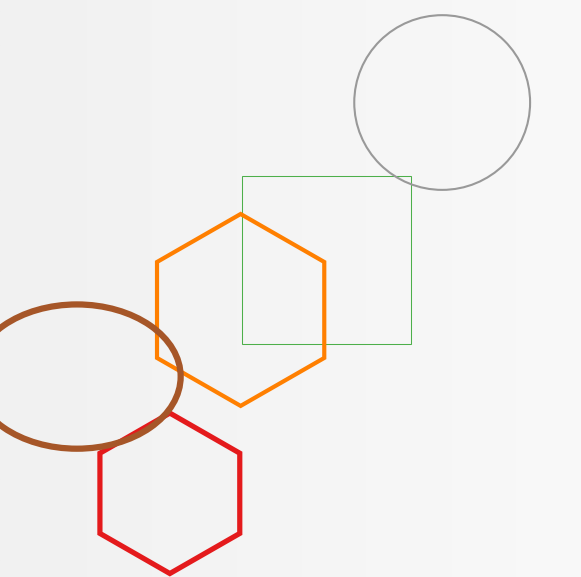[{"shape": "hexagon", "thickness": 2.5, "radius": 0.69, "center": [0.292, 0.145]}, {"shape": "square", "thickness": 0.5, "radius": 0.73, "center": [0.561, 0.549]}, {"shape": "hexagon", "thickness": 2, "radius": 0.83, "center": [0.414, 0.462]}, {"shape": "oval", "thickness": 3, "radius": 0.89, "center": [0.132, 0.347]}, {"shape": "circle", "thickness": 1, "radius": 0.76, "center": [0.761, 0.822]}]